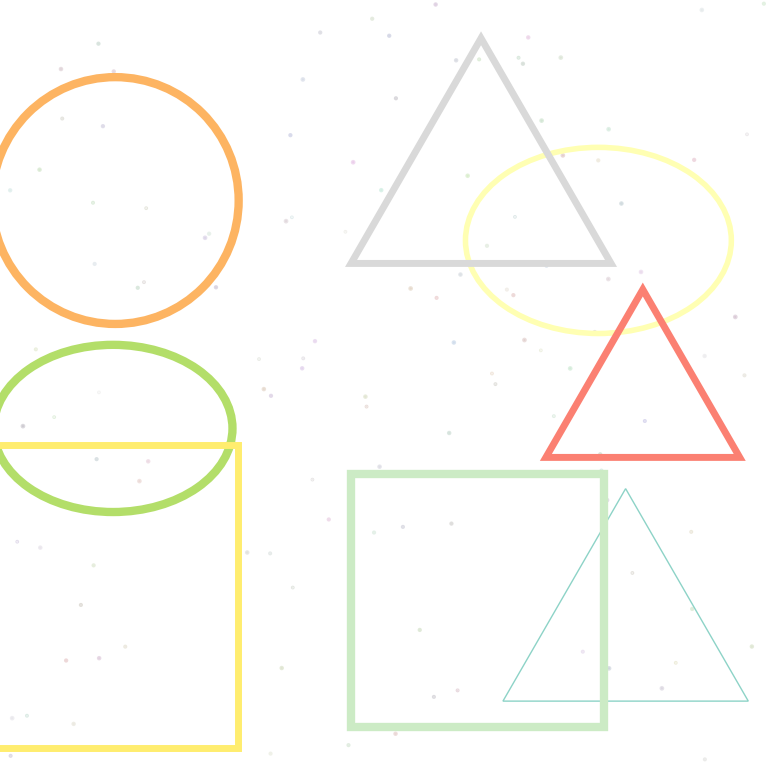[{"shape": "triangle", "thickness": 0.5, "radius": 0.92, "center": [0.812, 0.181]}, {"shape": "oval", "thickness": 2, "radius": 0.86, "center": [0.777, 0.688]}, {"shape": "triangle", "thickness": 2.5, "radius": 0.73, "center": [0.835, 0.479]}, {"shape": "circle", "thickness": 3, "radius": 0.8, "center": [0.15, 0.74]}, {"shape": "oval", "thickness": 3, "radius": 0.78, "center": [0.147, 0.444]}, {"shape": "triangle", "thickness": 2.5, "radius": 0.97, "center": [0.625, 0.755]}, {"shape": "square", "thickness": 3, "radius": 0.82, "center": [0.62, 0.22]}, {"shape": "square", "thickness": 2.5, "radius": 0.98, "center": [0.112, 0.225]}]